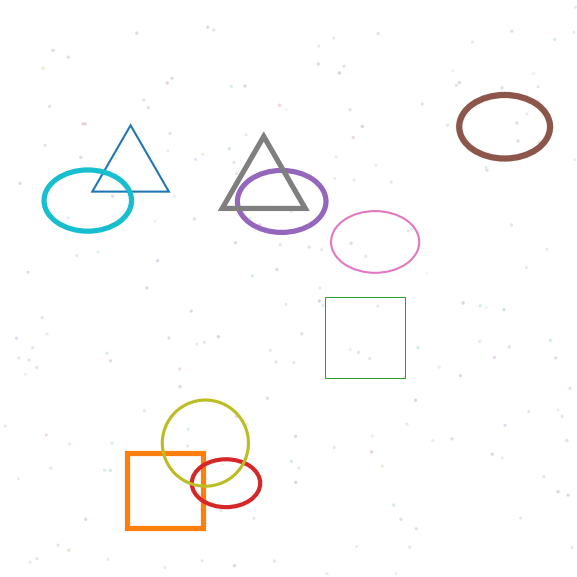[{"shape": "triangle", "thickness": 1, "radius": 0.38, "center": [0.226, 0.706]}, {"shape": "square", "thickness": 2.5, "radius": 0.33, "center": [0.286, 0.149]}, {"shape": "square", "thickness": 0.5, "radius": 0.35, "center": [0.632, 0.414]}, {"shape": "oval", "thickness": 2, "radius": 0.3, "center": [0.391, 0.162]}, {"shape": "oval", "thickness": 2.5, "radius": 0.38, "center": [0.488, 0.65]}, {"shape": "oval", "thickness": 3, "radius": 0.39, "center": [0.874, 0.78]}, {"shape": "oval", "thickness": 1, "radius": 0.38, "center": [0.65, 0.58]}, {"shape": "triangle", "thickness": 2.5, "radius": 0.42, "center": [0.457, 0.68]}, {"shape": "circle", "thickness": 1.5, "radius": 0.37, "center": [0.356, 0.232]}, {"shape": "oval", "thickness": 2.5, "radius": 0.38, "center": [0.152, 0.652]}]